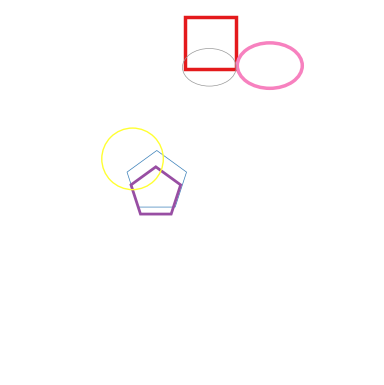[{"shape": "square", "thickness": 2.5, "radius": 0.34, "center": [0.547, 0.888]}, {"shape": "pentagon", "thickness": 0.5, "radius": 0.41, "center": [0.407, 0.528]}, {"shape": "pentagon", "thickness": 2, "radius": 0.34, "center": [0.405, 0.499]}, {"shape": "circle", "thickness": 1, "radius": 0.4, "center": [0.344, 0.587]}, {"shape": "oval", "thickness": 2.5, "radius": 0.42, "center": [0.701, 0.83]}, {"shape": "oval", "thickness": 0.5, "radius": 0.35, "center": [0.544, 0.825]}]